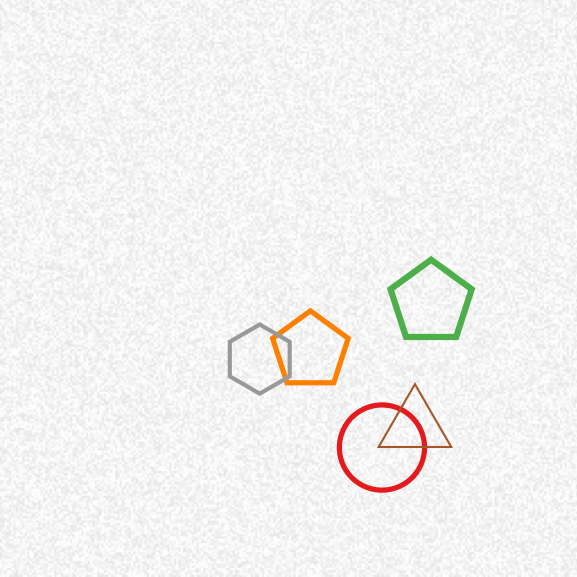[{"shape": "circle", "thickness": 2.5, "radius": 0.37, "center": [0.661, 0.224]}, {"shape": "pentagon", "thickness": 3, "radius": 0.37, "center": [0.746, 0.475]}, {"shape": "pentagon", "thickness": 2.5, "radius": 0.34, "center": [0.537, 0.392]}, {"shape": "triangle", "thickness": 1, "radius": 0.36, "center": [0.718, 0.261]}, {"shape": "hexagon", "thickness": 2, "radius": 0.3, "center": [0.45, 0.377]}]